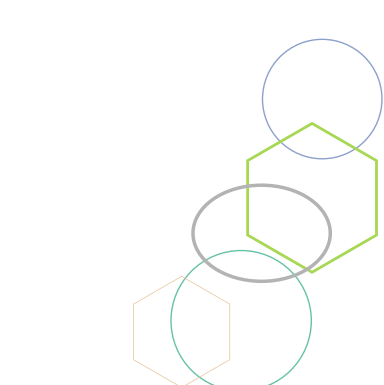[{"shape": "circle", "thickness": 1, "radius": 0.91, "center": [0.626, 0.167]}, {"shape": "circle", "thickness": 1, "radius": 0.78, "center": [0.837, 0.743]}, {"shape": "hexagon", "thickness": 2, "radius": 0.97, "center": [0.811, 0.486]}, {"shape": "hexagon", "thickness": 0.5, "radius": 0.72, "center": [0.472, 0.138]}, {"shape": "oval", "thickness": 2.5, "radius": 0.89, "center": [0.68, 0.394]}]